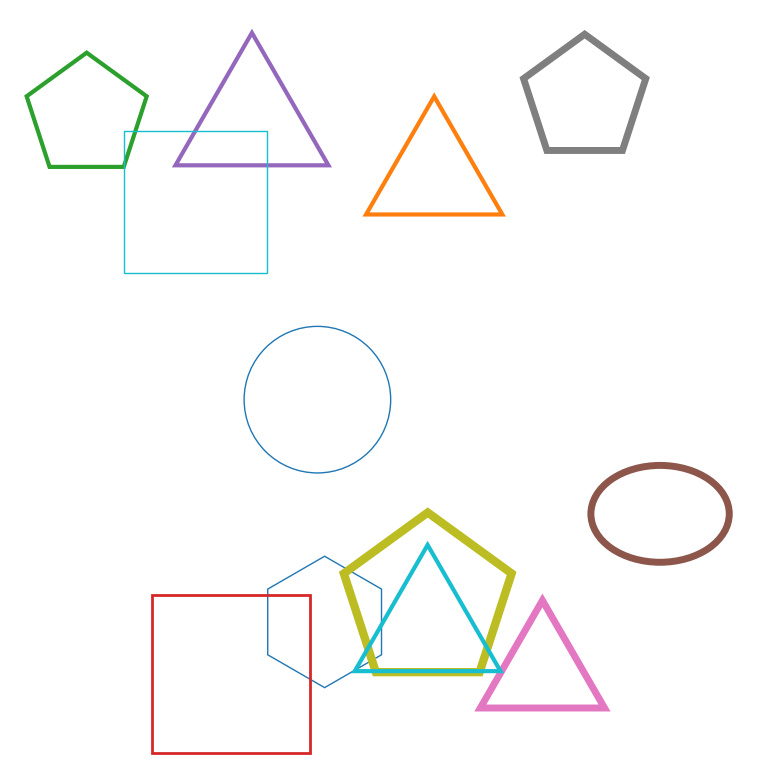[{"shape": "circle", "thickness": 0.5, "radius": 0.48, "center": [0.412, 0.481]}, {"shape": "hexagon", "thickness": 0.5, "radius": 0.43, "center": [0.422, 0.192]}, {"shape": "triangle", "thickness": 1.5, "radius": 0.51, "center": [0.564, 0.773]}, {"shape": "pentagon", "thickness": 1.5, "radius": 0.41, "center": [0.113, 0.85]}, {"shape": "square", "thickness": 1, "radius": 0.51, "center": [0.301, 0.125]}, {"shape": "triangle", "thickness": 1.5, "radius": 0.57, "center": [0.327, 0.843]}, {"shape": "oval", "thickness": 2.5, "radius": 0.45, "center": [0.857, 0.333]}, {"shape": "triangle", "thickness": 2.5, "radius": 0.47, "center": [0.704, 0.127]}, {"shape": "pentagon", "thickness": 2.5, "radius": 0.42, "center": [0.759, 0.872]}, {"shape": "pentagon", "thickness": 3, "radius": 0.57, "center": [0.555, 0.22]}, {"shape": "triangle", "thickness": 1.5, "radius": 0.55, "center": [0.555, 0.183]}, {"shape": "square", "thickness": 0.5, "radius": 0.46, "center": [0.254, 0.738]}]